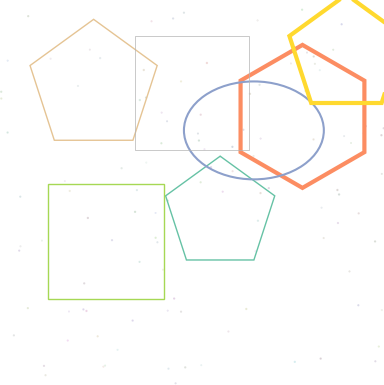[{"shape": "pentagon", "thickness": 1, "radius": 0.75, "center": [0.572, 0.445]}, {"shape": "hexagon", "thickness": 3, "radius": 0.93, "center": [0.786, 0.698]}, {"shape": "oval", "thickness": 1.5, "radius": 0.91, "center": [0.659, 0.661]}, {"shape": "square", "thickness": 1, "radius": 0.75, "center": [0.276, 0.373]}, {"shape": "pentagon", "thickness": 3, "radius": 0.78, "center": [0.9, 0.858]}, {"shape": "pentagon", "thickness": 1, "radius": 0.87, "center": [0.243, 0.776]}, {"shape": "square", "thickness": 0.5, "radius": 0.74, "center": [0.498, 0.759]}]